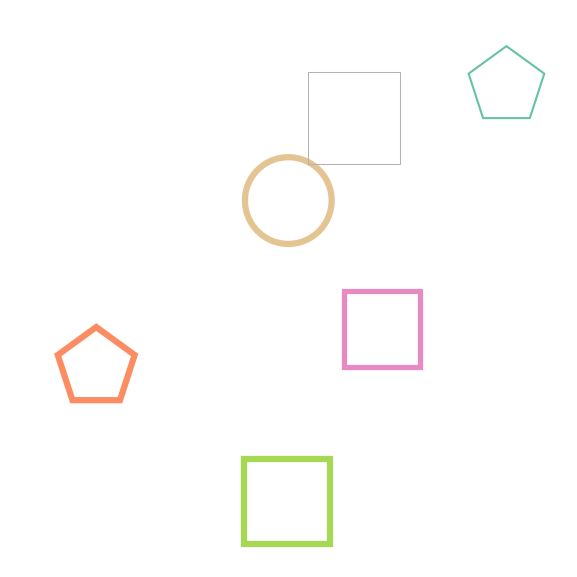[{"shape": "pentagon", "thickness": 1, "radius": 0.34, "center": [0.877, 0.85]}, {"shape": "pentagon", "thickness": 3, "radius": 0.35, "center": [0.167, 0.363]}, {"shape": "square", "thickness": 2.5, "radius": 0.33, "center": [0.661, 0.429]}, {"shape": "square", "thickness": 3, "radius": 0.37, "center": [0.497, 0.131]}, {"shape": "circle", "thickness": 3, "radius": 0.38, "center": [0.499, 0.652]}, {"shape": "square", "thickness": 0.5, "radius": 0.4, "center": [0.613, 0.795]}]